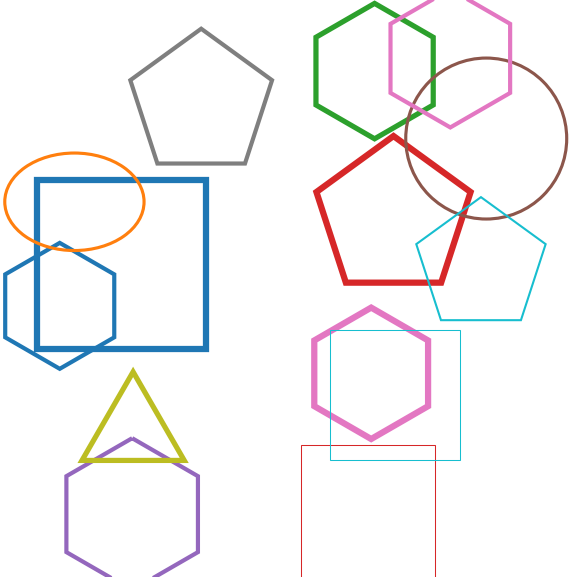[{"shape": "hexagon", "thickness": 2, "radius": 0.55, "center": [0.103, 0.47]}, {"shape": "square", "thickness": 3, "radius": 0.73, "center": [0.21, 0.542]}, {"shape": "oval", "thickness": 1.5, "radius": 0.6, "center": [0.129, 0.65]}, {"shape": "hexagon", "thickness": 2.5, "radius": 0.59, "center": [0.649, 0.876]}, {"shape": "pentagon", "thickness": 3, "radius": 0.7, "center": [0.681, 0.623]}, {"shape": "square", "thickness": 0.5, "radius": 0.58, "center": [0.637, 0.112]}, {"shape": "hexagon", "thickness": 2, "radius": 0.66, "center": [0.229, 0.109]}, {"shape": "circle", "thickness": 1.5, "radius": 0.7, "center": [0.842, 0.759]}, {"shape": "hexagon", "thickness": 2, "radius": 0.6, "center": [0.78, 0.898]}, {"shape": "hexagon", "thickness": 3, "radius": 0.57, "center": [0.643, 0.353]}, {"shape": "pentagon", "thickness": 2, "radius": 0.65, "center": [0.348, 0.82]}, {"shape": "triangle", "thickness": 2.5, "radius": 0.51, "center": [0.23, 0.253]}, {"shape": "square", "thickness": 0.5, "radius": 0.56, "center": [0.685, 0.316]}, {"shape": "pentagon", "thickness": 1, "radius": 0.59, "center": [0.833, 0.54]}]